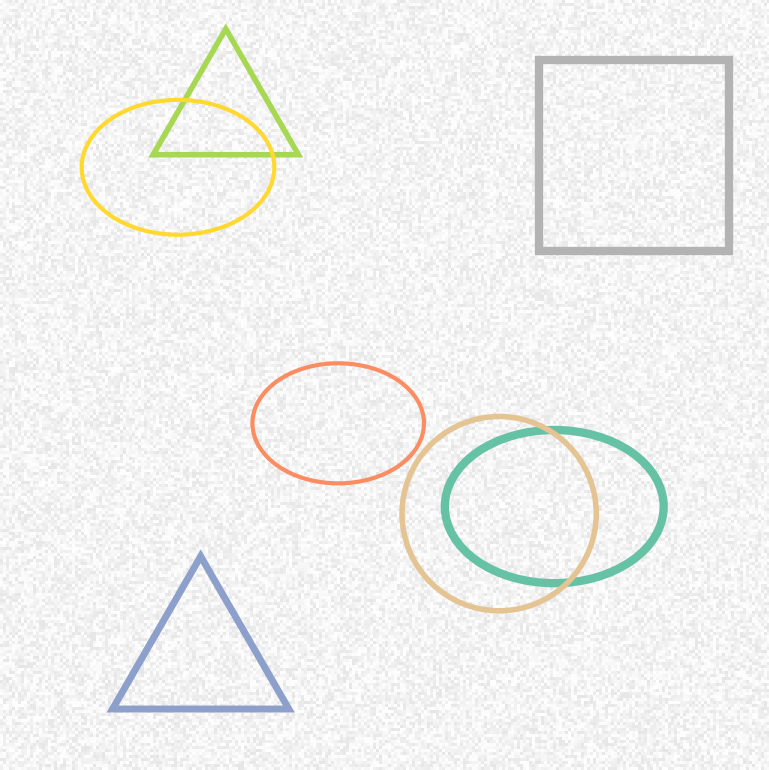[{"shape": "oval", "thickness": 3, "radius": 0.71, "center": [0.72, 0.342]}, {"shape": "oval", "thickness": 1.5, "radius": 0.56, "center": [0.439, 0.45]}, {"shape": "triangle", "thickness": 2.5, "radius": 0.66, "center": [0.261, 0.145]}, {"shape": "triangle", "thickness": 2, "radius": 0.54, "center": [0.293, 0.854]}, {"shape": "oval", "thickness": 1.5, "radius": 0.63, "center": [0.231, 0.783]}, {"shape": "circle", "thickness": 2, "radius": 0.63, "center": [0.648, 0.333]}, {"shape": "square", "thickness": 3, "radius": 0.62, "center": [0.823, 0.798]}]